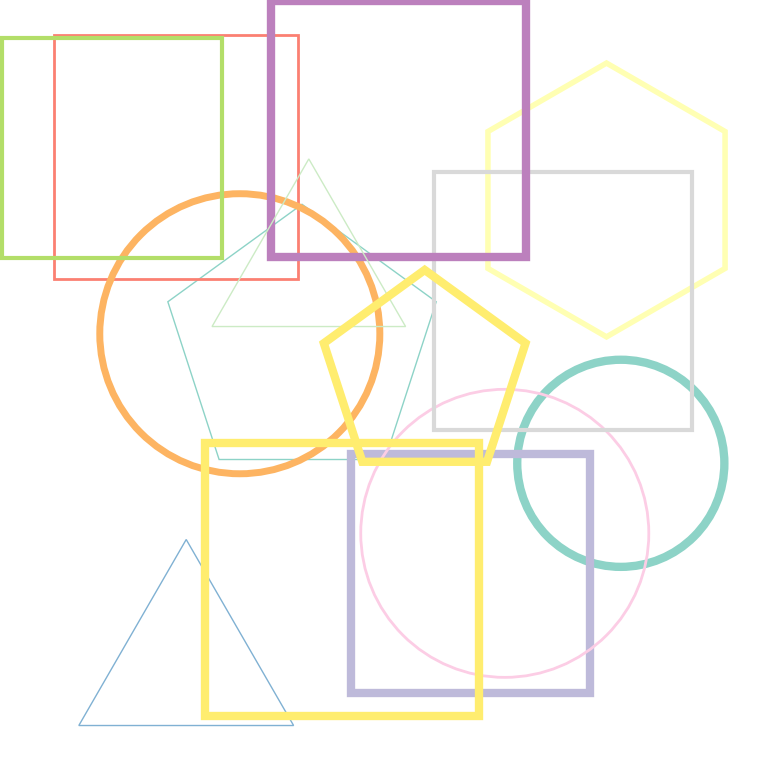[{"shape": "circle", "thickness": 3, "radius": 0.67, "center": [0.806, 0.398]}, {"shape": "pentagon", "thickness": 0.5, "radius": 0.92, "center": [0.392, 0.551]}, {"shape": "hexagon", "thickness": 2, "radius": 0.89, "center": [0.788, 0.74]}, {"shape": "square", "thickness": 3, "radius": 0.77, "center": [0.611, 0.255]}, {"shape": "square", "thickness": 1, "radius": 0.79, "center": [0.228, 0.796]}, {"shape": "triangle", "thickness": 0.5, "radius": 0.81, "center": [0.242, 0.138]}, {"shape": "circle", "thickness": 2.5, "radius": 0.91, "center": [0.311, 0.567]}, {"shape": "square", "thickness": 1.5, "radius": 0.71, "center": [0.145, 0.808]}, {"shape": "circle", "thickness": 1, "radius": 0.94, "center": [0.656, 0.307]}, {"shape": "square", "thickness": 1.5, "radius": 0.84, "center": [0.732, 0.609]}, {"shape": "square", "thickness": 3, "radius": 0.83, "center": [0.518, 0.833]}, {"shape": "triangle", "thickness": 0.5, "radius": 0.73, "center": [0.401, 0.648]}, {"shape": "square", "thickness": 3, "radius": 0.89, "center": [0.444, 0.247]}, {"shape": "pentagon", "thickness": 3, "radius": 0.69, "center": [0.552, 0.512]}]